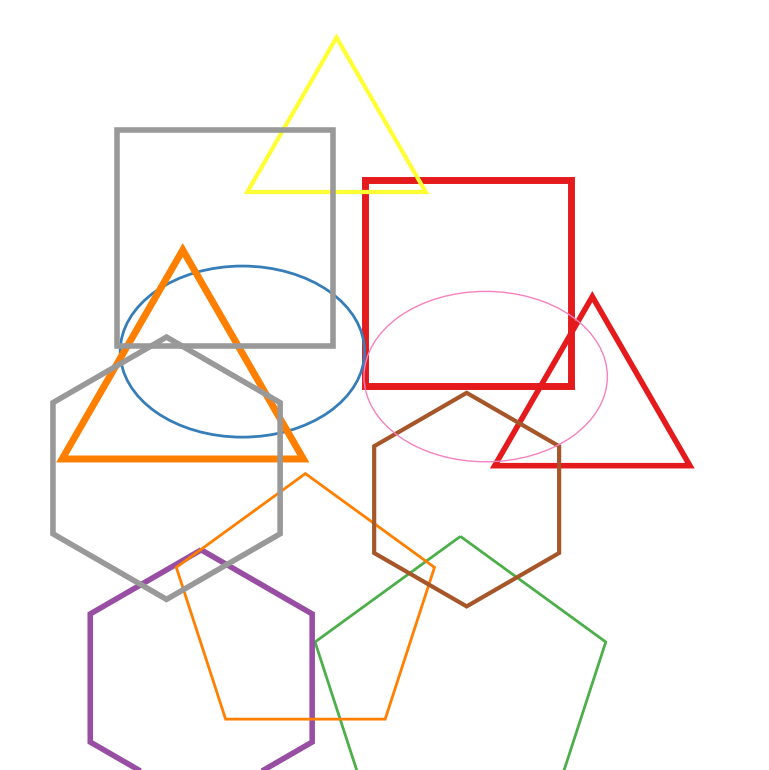[{"shape": "triangle", "thickness": 2, "radius": 0.73, "center": [0.769, 0.468]}, {"shape": "square", "thickness": 2.5, "radius": 0.67, "center": [0.607, 0.632]}, {"shape": "oval", "thickness": 1, "radius": 0.79, "center": [0.315, 0.543]}, {"shape": "pentagon", "thickness": 1, "radius": 0.99, "center": [0.598, 0.105]}, {"shape": "hexagon", "thickness": 2, "radius": 0.83, "center": [0.261, 0.119]}, {"shape": "triangle", "thickness": 2.5, "radius": 0.9, "center": [0.237, 0.494]}, {"shape": "pentagon", "thickness": 1, "radius": 0.88, "center": [0.397, 0.209]}, {"shape": "triangle", "thickness": 1.5, "radius": 0.67, "center": [0.437, 0.818]}, {"shape": "hexagon", "thickness": 1.5, "radius": 0.69, "center": [0.606, 0.351]}, {"shape": "oval", "thickness": 0.5, "radius": 0.79, "center": [0.631, 0.511]}, {"shape": "square", "thickness": 2, "radius": 0.7, "center": [0.293, 0.691]}, {"shape": "hexagon", "thickness": 2, "radius": 0.85, "center": [0.216, 0.392]}]